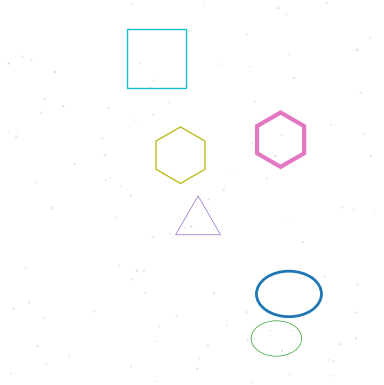[{"shape": "oval", "thickness": 2, "radius": 0.42, "center": [0.751, 0.237]}, {"shape": "oval", "thickness": 0.5, "radius": 0.33, "center": [0.718, 0.121]}, {"shape": "triangle", "thickness": 0.5, "radius": 0.34, "center": [0.514, 0.424]}, {"shape": "hexagon", "thickness": 3, "radius": 0.35, "center": [0.729, 0.637]}, {"shape": "hexagon", "thickness": 1, "radius": 0.37, "center": [0.469, 0.597]}, {"shape": "square", "thickness": 1, "radius": 0.38, "center": [0.406, 0.849]}]